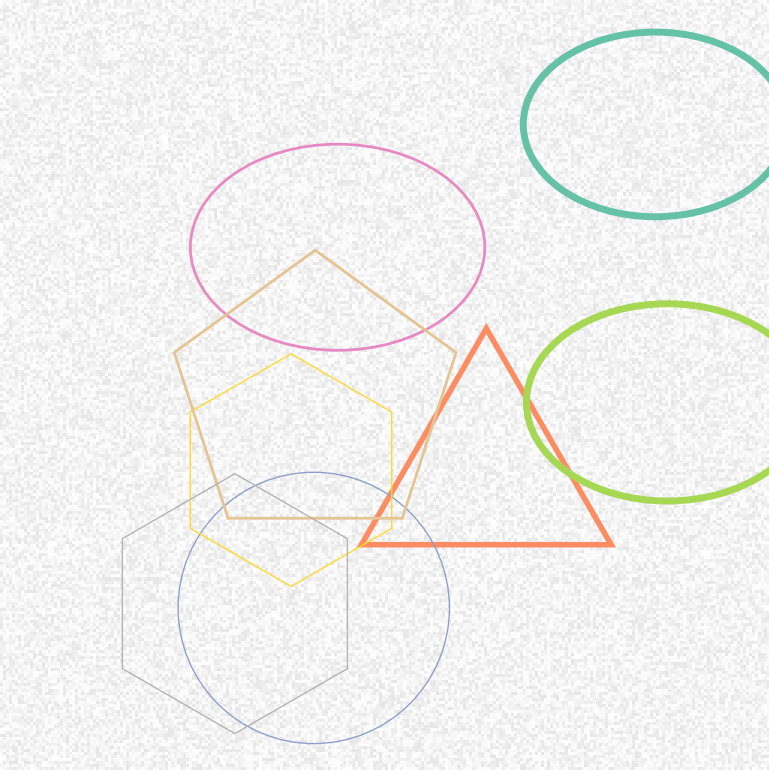[{"shape": "oval", "thickness": 2.5, "radius": 0.86, "center": [0.851, 0.838]}, {"shape": "triangle", "thickness": 2, "radius": 0.94, "center": [0.632, 0.386]}, {"shape": "circle", "thickness": 0.5, "radius": 0.88, "center": [0.407, 0.21]}, {"shape": "oval", "thickness": 1, "radius": 0.96, "center": [0.438, 0.679]}, {"shape": "oval", "thickness": 2.5, "radius": 0.91, "center": [0.867, 0.477]}, {"shape": "hexagon", "thickness": 0.5, "radius": 0.76, "center": [0.378, 0.389]}, {"shape": "pentagon", "thickness": 1, "radius": 0.96, "center": [0.409, 0.483]}, {"shape": "hexagon", "thickness": 0.5, "radius": 0.84, "center": [0.305, 0.216]}]